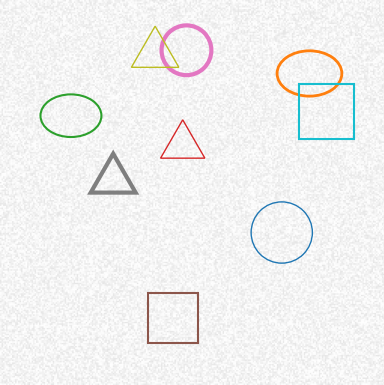[{"shape": "circle", "thickness": 1, "radius": 0.4, "center": [0.732, 0.396]}, {"shape": "oval", "thickness": 2, "radius": 0.42, "center": [0.804, 0.809]}, {"shape": "oval", "thickness": 1.5, "radius": 0.4, "center": [0.184, 0.699]}, {"shape": "triangle", "thickness": 1, "radius": 0.33, "center": [0.475, 0.622]}, {"shape": "square", "thickness": 1.5, "radius": 0.32, "center": [0.45, 0.174]}, {"shape": "circle", "thickness": 3, "radius": 0.32, "center": [0.484, 0.869]}, {"shape": "triangle", "thickness": 3, "radius": 0.34, "center": [0.294, 0.533]}, {"shape": "triangle", "thickness": 1, "radius": 0.36, "center": [0.403, 0.861]}, {"shape": "square", "thickness": 1.5, "radius": 0.36, "center": [0.848, 0.711]}]